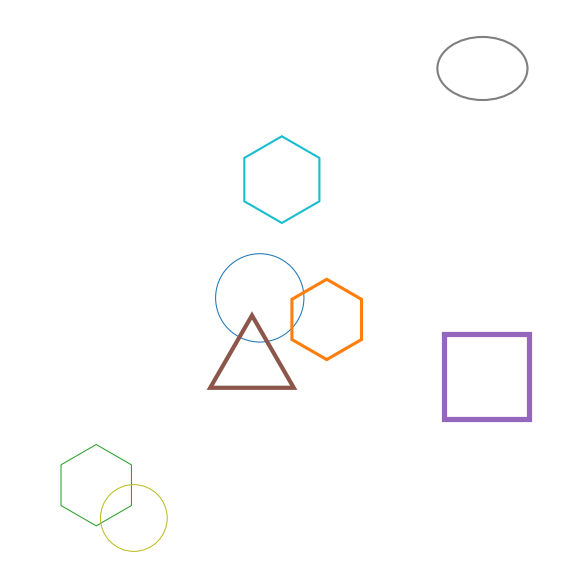[{"shape": "circle", "thickness": 0.5, "radius": 0.38, "center": [0.45, 0.483]}, {"shape": "hexagon", "thickness": 1.5, "radius": 0.35, "center": [0.566, 0.446]}, {"shape": "hexagon", "thickness": 0.5, "radius": 0.35, "center": [0.167, 0.159]}, {"shape": "square", "thickness": 2.5, "radius": 0.37, "center": [0.843, 0.347]}, {"shape": "triangle", "thickness": 2, "radius": 0.42, "center": [0.436, 0.369]}, {"shape": "oval", "thickness": 1, "radius": 0.39, "center": [0.835, 0.881]}, {"shape": "circle", "thickness": 0.5, "radius": 0.29, "center": [0.232, 0.102]}, {"shape": "hexagon", "thickness": 1, "radius": 0.38, "center": [0.488, 0.688]}]